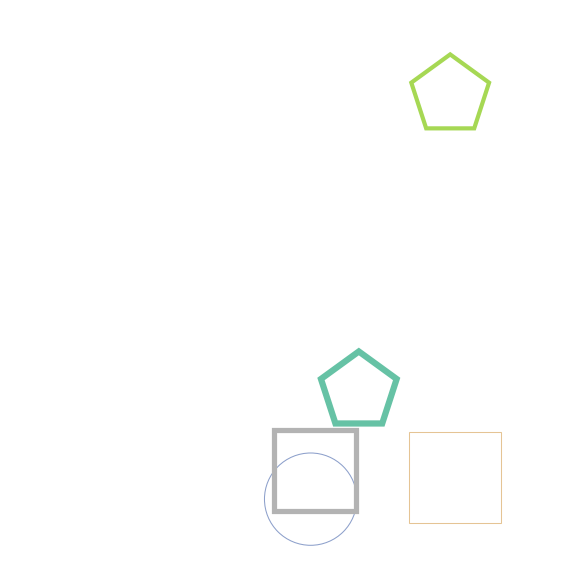[{"shape": "pentagon", "thickness": 3, "radius": 0.34, "center": [0.621, 0.322]}, {"shape": "circle", "thickness": 0.5, "radius": 0.4, "center": [0.538, 0.135]}, {"shape": "pentagon", "thickness": 2, "radius": 0.35, "center": [0.78, 0.834]}, {"shape": "square", "thickness": 0.5, "radius": 0.4, "center": [0.787, 0.172]}, {"shape": "square", "thickness": 2.5, "radius": 0.35, "center": [0.546, 0.184]}]